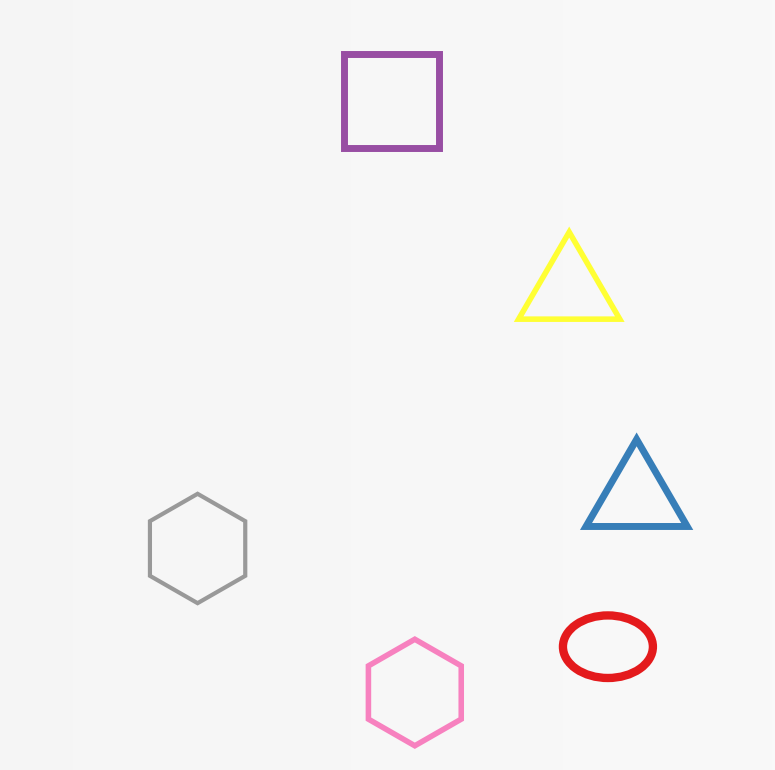[{"shape": "oval", "thickness": 3, "radius": 0.29, "center": [0.784, 0.16]}, {"shape": "triangle", "thickness": 2.5, "radius": 0.38, "center": [0.821, 0.354]}, {"shape": "square", "thickness": 2.5, "radius": 0.3, "center": [0.505, 0.869]}, {"shape": "triangle", "thickness": 2, "radius": 0.38, "center": [0.734, 0.623]}, {"shape": "hexagon", "thickness": 2, "radius": 0.35, "center": [0.535, 0.101]}, {"shape": "hexagon", "thickness": 1.5, "radius": 0.36, "center": [0.255, 0.288]}]